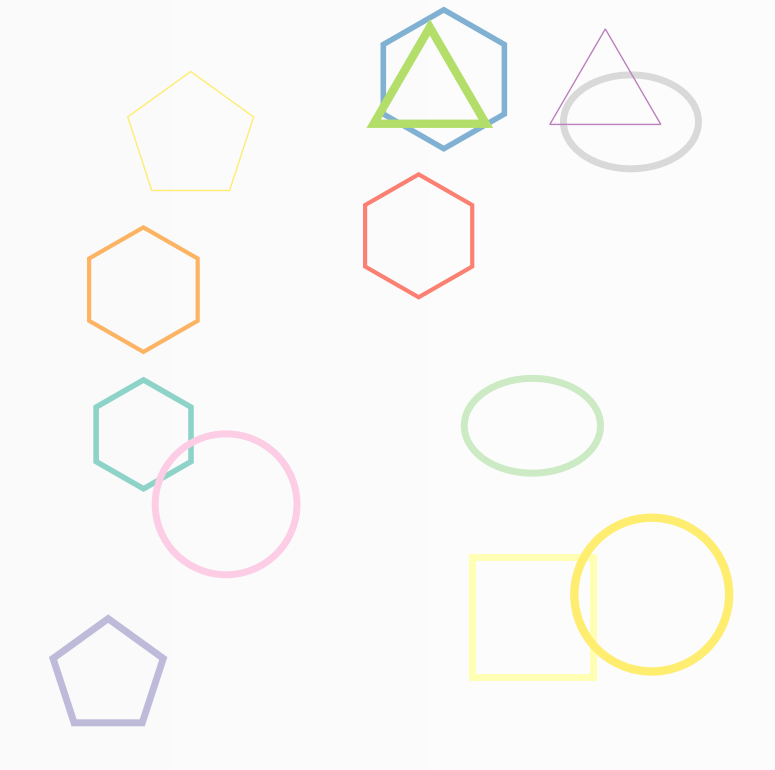[{"shape": "hexagon", "thickness": 2, "radius": 0.35, "center": [0.185, 0.436]}, {"shape": "square", "thickness": 2.5, "radius": 0.39, "center": [0.687, 0.199]}, {"shape": "pentagon", "thickness": 2.5, "radius": 0.37, "center": [0.14, 0.122]}, {"shape": "hexagon", "thickness": 1.5, "radius": 0.4, "center": [0.54, 0.694]}, {"shape": "hexagon", "thickness": 2, "radius": 0.45, "center": [0.573, 0.897]}, {"shape": "hexagon", "thickness": 1.5, "radius": 0.4, "center": [0.185, 0.624]}, {"shape": "triangle", "thickness": 3, "radius": 0.42, "center": [0.555, 0.881]}, {"shape": "circle", "thickness": 2.5, "radius": 0.46, "center": [0.292, 0.345]}, {"shape": "oval", "thickness": 2.5, "radius": 0.44, "center": [0.814, 0.842]}, {"shape": "triangle", "thickness": 0.5, "radius": 0.41, "center": [0.781, 0.88]}, {"shape": "oval", "thickness": 2.5, "radius": 0.44, "center": [0.687, 0.447]}, {"shape": "circle", "thickness": 3, "radius": 0.5, "center": [0.841, 0.228]}, {"shape": "pentagon", "thickness": 0.5, "radius": 0.43, "center": [0.246, 0.822]}]